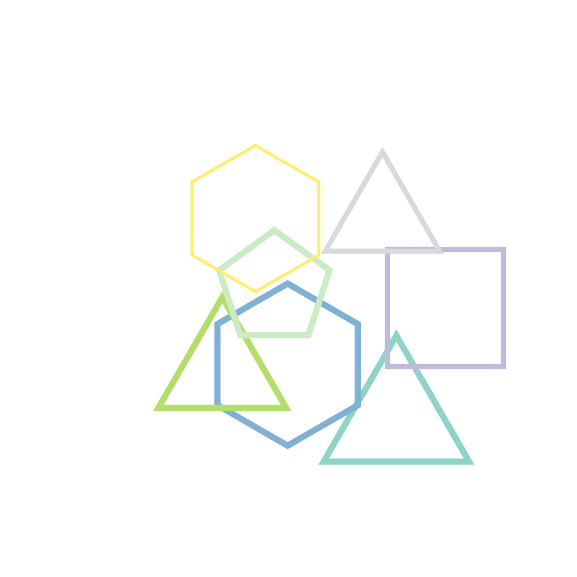[{"shape": "triangle", "thickness": 3, "radius": 0.73, "center": [0.686, 0.273]}, {"shape": "square", "thickness": 2.5, "radius": 0.51, "center": [0.771, 0.467]}, {"shape": "hexagon", "thickness": 3, "radius": 0.7, "center": [0.498, 0.368]}, {"shape": "triangle", "thickness": 3, "radius": 0.64, "center": [0.385, 0.357]}, {"shape": "triangle", "thickness": 2.5, "radius": 0.57, "center": [0.662, 0.621]}, {"shape": "pentagon", "thickness": 3, "radius": 0.5, "center": [0.475, 0.5]}, {"shape": "hexagon", "thickness": 1.5, "radius": 0.63, "center": [0.442, 0.621]}]